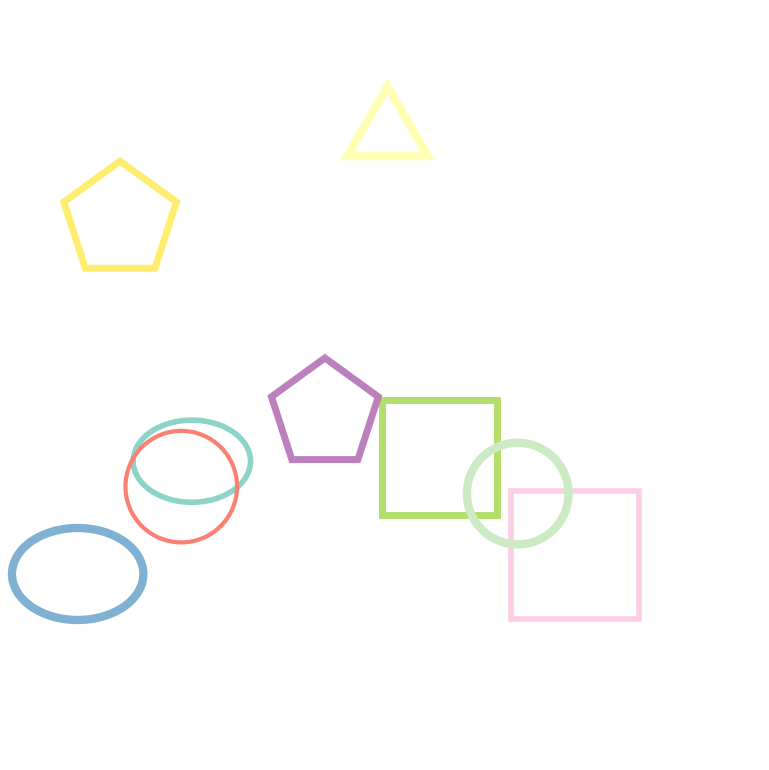[{"shape": "oval", "thickness": 2, "radius": 0.38, "center": [0.249, 0.401]}, {"shape": "triangle", "thickness": 3, "radius": 0.3, "center": [0.503, 0.827]}, {"shape": "circle", "thickness": 1.5, "radius": 0.36, "center": [0.235, 0.368]}, {"shape": "oval", "thickness": 3, "radius": 0.43, "center": [0.101, 0.255]}, {"shape": "square", "thickness": 2.5, "radius": 0.37, "center": [0.57, 0.406]}, {"shape": "square", "thickness": 2, "radius": 0.42, "center": [0.746, 0.279]}, {"shape": "pentagon", "thickness": 2.5, "radius": 0.36, "center": [0.422, 0.462]}, {"shape": "circle", "thickness": 3, "radius": 0.33, "center": [0.672, 0.359]}, {"shape": "pentagon", "thickness": 2.5, "radius": 0.38, "center": [0.156, 0.714]}]